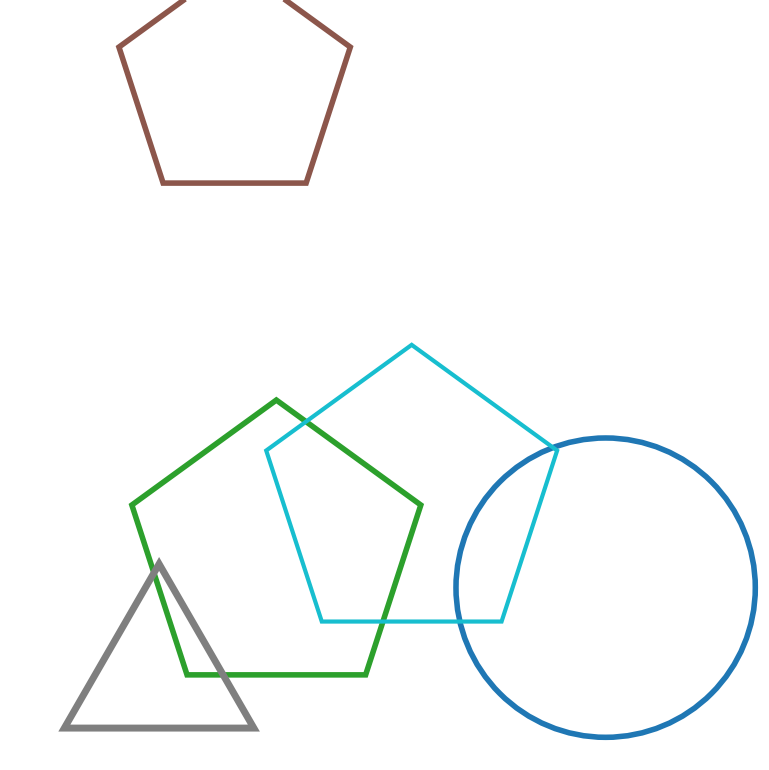[{"shape": "circle", "thickness": 2, "radius": 0.97, "center": [0.787, 0.237]}, {"shape": "pentagon", "thickness": 2, "radius": 0.99, "center": [0.359, 0.283]}, {"shape": "pentagon", "thickness": 2, "radius": 0.79, "center": [0.305, 0.89]}, {"shape": "triangle", "thickness": 2.5, "radius": 0.71, "center": [0.207, 0.125]}, {"shape": "pentagon", "thickness": 1.5, "radius": 0.99, "center": [0.535, 0.353]}]